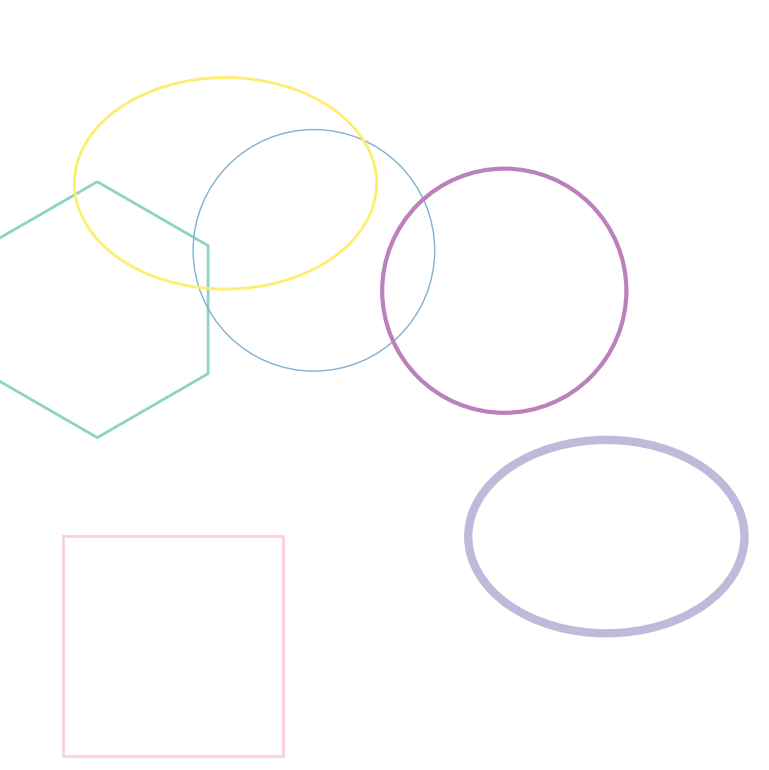[{"shape": "hexagon", "thickness": 1, "radius": 0.83, "center": [0.126, 0.598]}, {"shape": "oval", "thickness": 3, "radius": 0.9, "center": [0.787, 0.303]}, {"shape": "circle", "thickness": 0.5, "radius": 0.78, "center": [0.408, 0.675]}, {"shape": "square", "thickness": 1, "radius": 0.71, "center": [0.224, 0.16]}, {"shape": "circle", "thickness": 1.5, "radius": 0.79, "center": [0.655, 0.622]}, {"shape": "oval", "thickness": 1, "radius": 0.98, "center": [0.293, 0.762]}]